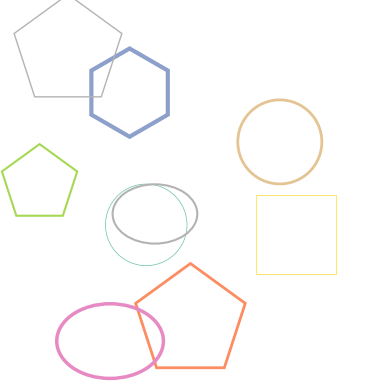[{"shape": "circle", "thickness": 0.5, "radius": 0.53, "center": [0.38, 0.416]}, {"shape": "pentagon", "thickness": 2, "radius": 0.75, "center": [0.495, 0.166]}, {"shape": "hexagon", "thickness": 3, "radius": 0.57, "center": [0.337, 0.759]}, {"shape": "oval", "thickness": 2.5, "radius": 0.69, "center": [0.286, 0.114]}, {"shape": "pentagon", "thickness": 1.5, "radius": 0.51, "center": [0.103, 0.523]}, {"shape": "square", "thickness": 0.5, "radius": 0.51, "center": [0.769, 0.391]}, {"shape": "circle", "thickness": 2, "radius": 0.55, "center": [0.727, 0.631]}, {"shape": "pentagon", "thickness": 1, "radius": 0.74, "center": [0.177, 0.867]}, {"shape": "oval", "thickness": 1.5, "radius": 0.55, "center": [0.402, 0.444]}]